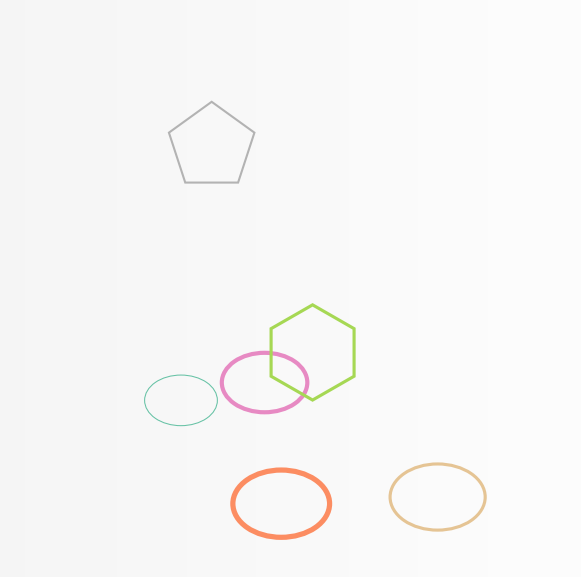[{"shape": "oval", "thickness": 0.5, "radius": 0.31, "center": [0.311, 0.306]}, {"shape": "oval", "thickness": 2.5, "radius": 0.42, "center": [0.484, 0.127]}, {"shape": "oval", "thickness": 2, "radius": 0.37, "center": [0.455, 0.337]}, {"shape": "hexagon", "thickness": 1.5, "radius": 0.41, "center": [0.538, 0.389]}, {"shape": "oval", "thickness": 1.5, "radius": 0.41, "center": [0.753, 0.138]}, {"shape": "pentagon", "thickness": 1, "radius": 0.39, "center": [0.364, 0.746]}]